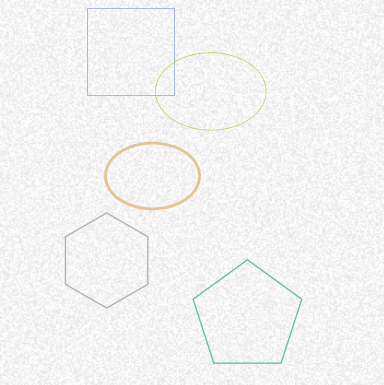[{"shape": "pentagon", "thickness": 1, "radius": 0.74, "center": [0.643, 0.177]}, {"shape": "square", "thickness": 0.5, "radius": 0.56, "center": [0.338, 0.867]}, {"shape": "oval", "thickness": 0.5, "radius": 0.72, "center": [0.548, 0.763]}, {"shape": "oval", "thickness": 2, "radius": 0.61, "center": [0.396, 0.543]}, {"shape": "hexagon", "thickness": 1, "radius": 0.62, "center": [0.277, 0.323]}]